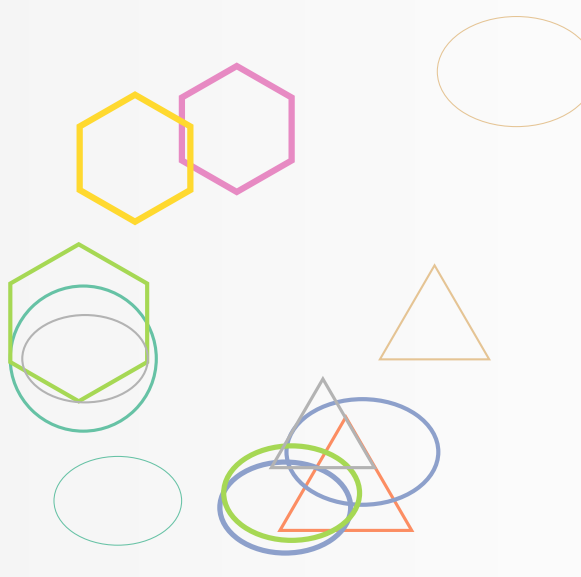[{"shape": "oval", "thickness": 0.5, "radius": 0.55, "center": [0.203, 0.132]}, {"shape": "circle", "thickness": 1.5, "radius": 0.63, "center": [0.143, 0.378]}, {"shape": "triangle", "thickness": 1.5, "radius": 0.65, "center": [0.595, 0.146]}, {"shape": "oval", "thickness": 2, "radius": 0.65, "center": [0.623, 0.217]}, {"shape": "oval", "thickness": 2.5, "radius": 0.56, "center": [0.491, 0.12]}, {"shape": "hexagon", "thickness": 3, "radius": 0.54, "center": [0.407, 0.776]}, {"shape": "oval", "thickness": 2.5, "radius": 0.58, "center": [0.502, 0.145]}, {"shape": "hexagon", "thickness": 2, "radius": 0.68, "center": [0.135, 0.44]}, {"shape": "hexagon", "thickness": 3, "radius": 0.55, "center": [0.232, 0.725]}, {"shape": "oval", "thickness": 0.5, "radius": 0.68, "center": [0.889, 0.875]}, {"shape": "triangle", "thickness": 1, "radius": 0.54, "center": [0.748, 0.431]}, {"shape": "oval", "thickness": 1, "radius": 0.54, "center": [0.146, 0.378]}, {"shape": "triangle", "thickness": 1.5, "radius": 0.51, "center": [0.556, 0.241]}]